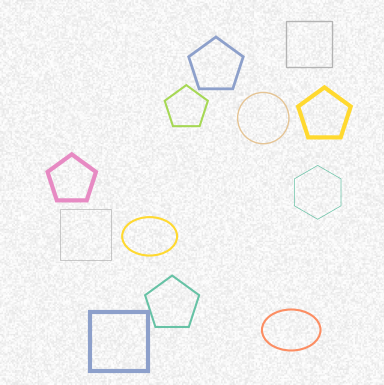[{"shape": "hexagon", "thickness": 0.5, "radius": 0.35, "center": [0.825, 0.5]}, {"shape": "pentagon", "thickness": 1.5, "radius": 0.37, "center": [0.447, 0.21]}, {"shape": "oval", "thickness": 1.5, "radius": 0.38, "center": [0.756, 0.143]}, {"shape": "square", "thickness": 3, "radius": 0.38, "center": [0.309, 0.112]}, {"shape": "pentagon", "thickness": 2, "radius": 0.37, "center": [0.561, 0.83]}, {"shape": "pentagon", "thickness": 3, "radius": 0.33, "center": [0.186, 0.533]}, {"shape": "pentagon", "thickness": 1.5, "radius": 0.29, "center": [0.484, 0.72]}, {"shape": "pentagon", "thickness": 3, "radius": 0.36, "center": [0.843, 0.701]}, {"shape": "oval", "thickness": 1.5, "radius": 0.36, "center": [0.389, 0.386]}, {"shape": "circle", "thickness": 1, "radius": 0.33, "center": [0.684, 0.693]}, {"shape": "square", "thickness": 1, "radius": 0.3, "center": [0.803, 0.885]}, {"shape": "square", "thickness": 0.5, "radius": 0.33, "center": [0.223, 0.391]}]